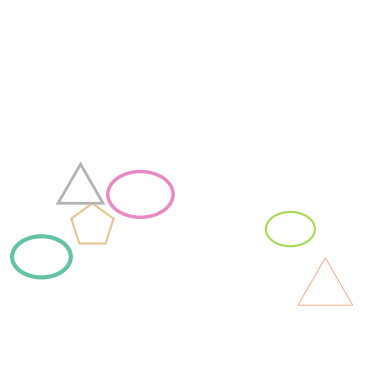[{"shape": "oval", "thickness": 3, "radius": 0.38, "center": [0.108, 0.333]}, {"shape": "triangle", "thickness": 0.5, "radius": 0.41, "center": [0.845, 0.248]}, {"shape": "oval", "thickness": 2.5, "radius": 0.42, "center": [0.365, 0.495]}, {"shape": "oval", "thickness": 1.5, "radius": 0.32, "center": [0.754, 0.405]}, {"shape": "pentagon", "thickness": 1.5, "radius": 0.29, "center": [0.24, 0.414]}, {"shape": "triangle", "thickness": 2, "radius": 0.34, "center": [0.209, 0.506]}]